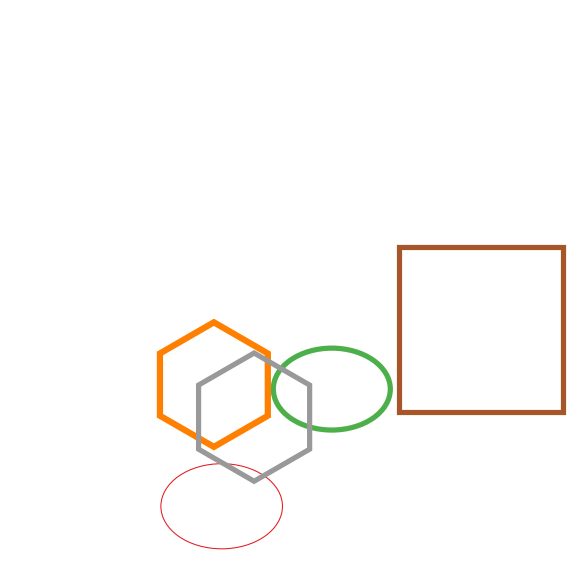[{"shape": "oval", "thickness": 0.5, "radius": 0.53, "center": [0.384, 0.122]}, {"shape": "oval", "thickness": 2.5, "radius": 0.51, "center": [0.575, 0.325]}, {"shape": "hexagon", "thickness": 3, "radius": 0.54, "center": [0.37, 0.333]}, {"shape": "square", "thickness": 2.5, "radius": 0.71, "center": [0.833, 0.428]}, {"shape": "hexagon", "thickness": 2.5, "radius": 0.56, "center": [0.44, 0.277]}]